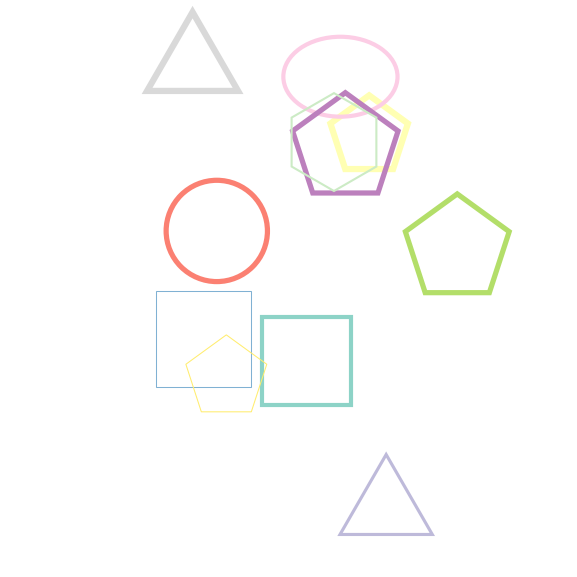[{"shape": "square", "thickness": 2, "radius": 0.38, "center": [0.53, 0.374]}, {"shape": "pentagon", "thickness": 3, "radius": 0.35, "center": [0.639, 0.763]}, {"shape": "triangle", "thickness": 1.5, "radius": 0.46, "center": [0.669, 0.12]}, {"shape": "circle", "thickness": 2.5, "radius": 0.44, "center": [0.375, 0.599]}, {"shape": "square", "thickness": 0.5, "radius": 0.41, "center": [0.353, 0.412]}, {"shape": "pentagon", "thickness": 2.5, "radius": 0.47, "center": [0.792, 0.569]}, {"shape": "oval", "thickness": 2, "radius": 0.49, "center": [0.589, 0.866]}, {"shape": "triangle", "thickness": 3, "radius": 0.45, "center": [0.333, 0.887]}, {"shape": "pentagon", "thickness": 2.5, "radius": 0.48, "center": [0.598, 0.743]}, {"shape": "hexagon", "thickness": 1, "radius": 0.42, "center": [0.578, 0.753]}, {"shape": "pentagon", "thickness": 0.5, "radius": 0.37, "center": [0.392, 0.346]}]